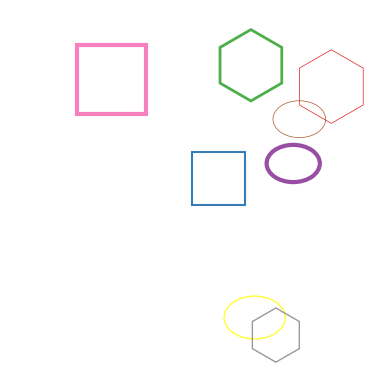[{"shape": "hexagon", "thickness": 0.5, "radius": 0.48, "center": [0.861, 0.775]}, {"shape": "square", "thickness": 1.5, "radius": 0.34, "center": [0.567, 0.535]}, {"shape": "hexagon", "thickness": 2, "radius": 0.46, "center": [0.652, 0.83]}, {"shape": "oval", "thickness": 3, "radius": 0.35, "center": [0.762, 0.575]}, {"shape": "oval", "thickness": 1, "radius": 0.4, "center": [0.662, 0.175]}, {"shape": "oval", "thickness": 0.5, "radius": 0.34, "center": [0.777, 0.69]}, {"shape": "square", "thickness": 3, "radius": 0.45, "center": [0.289, 0.793]}, {"shape": "hexagon", "thickness": 1, "radius": 0.35, "center": [0.716, 0.13]}]